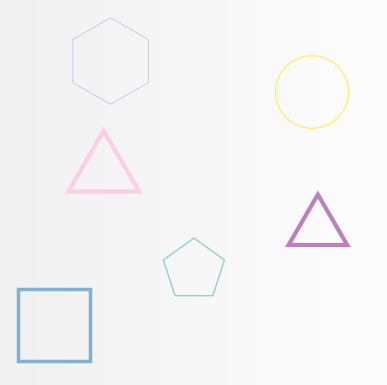[{"shape": "pentagon", "thickness": 1, "radius": 0.41, "center": [0.5, 0.299]}, {"shape": "hexagon", "thickness": 0.5, "radius": 0.56, "center": [0.285, 0.841]}, {"shape": "square", "thickness": 2.5, "radius": 0.47, "center": [0.14, 0.156]}, {"shape": "triangle", "thickness": 3, "radius": 0.53, "center": [0.268, 0.555]}, {"shape": "triangle", "thickness": 3, "radius": 0.44, "center": [0.82, 0.407]}, {"shape": "circle", "thickness": 1, "radius": 0.47, "center": [0.805, 0.761]}]